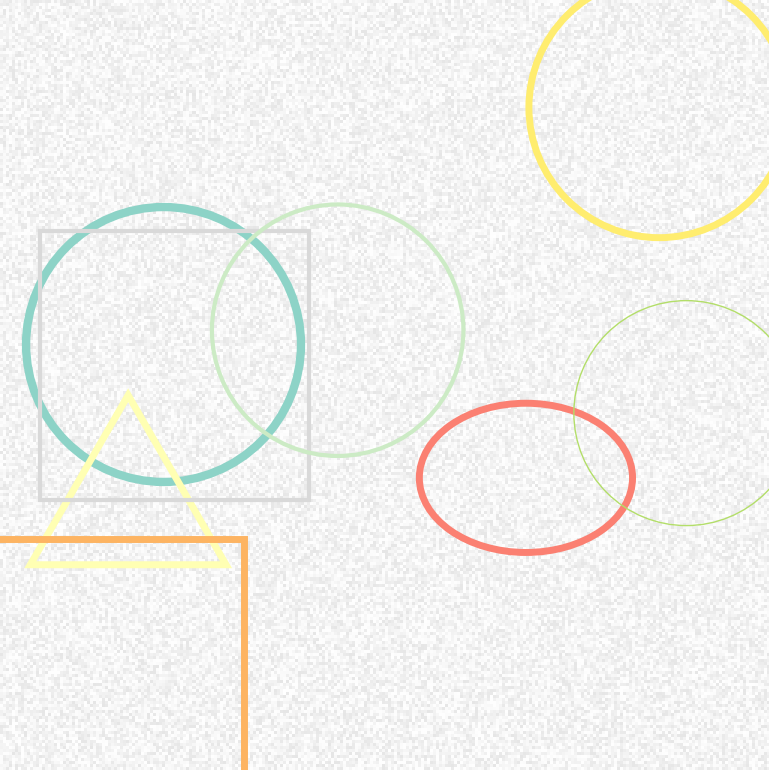[{"shape": "circle", "thickness": 3, "radius": 0.89, "center": [0.212, 0.553]}, {"shape": "triangle", "thickness": 2.5, "radius": 0.73, "center": [0.166, 0.34]}, {"shape": "oval", "thickness": 2.5, "radius": 0.69, "center": [0.683, 0.379]}, {"shape": "square", "thickness": 2.5, "radius": 0.88, "center": [0.141, 0.123]}, {"shape": "circle", "thickness": 0.5, "radius": 0.73, "center": [0.891, 0.463]}, {"shape": "square", "thickness": 1.5, "radius": 0.87, "center": [0.226, 0.525]}, {"shape": "circle", "thickness": 1.5, "radius": 0.82, "center": [0.439, 0.571]}, {"shape": "circle", "thickness": 2.5, "radius": 0.85, "center": [0.856, 0.86]}]